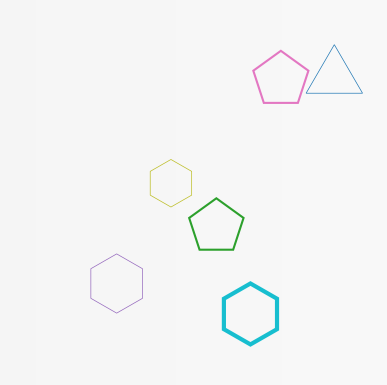[{"shape": "triangle", "thickness": 0.5, "radius": 0.42, "center": [0.863, 0.8]}, {"shape": "pentagon", "thickness": 1.5, "radius": 0.37, "center": [0.558, 0.411]}, {"shape": "hexagon", "thickness": 0.5, "radius": 0.38, "center": [0.301, 0.264]}, {"shape": "pentagon", "thickness": 1.5, "radius": 0.37, "center": [0.725, 0.793]}, {"shape": "hexagon", "thickness": 0.5, "radius": 0.31, "center": [0.441, 0.524]}, {"shape": "hexagon", "thickness": 3, "radius": 0.4, "center": [0.646, 0.185]}]